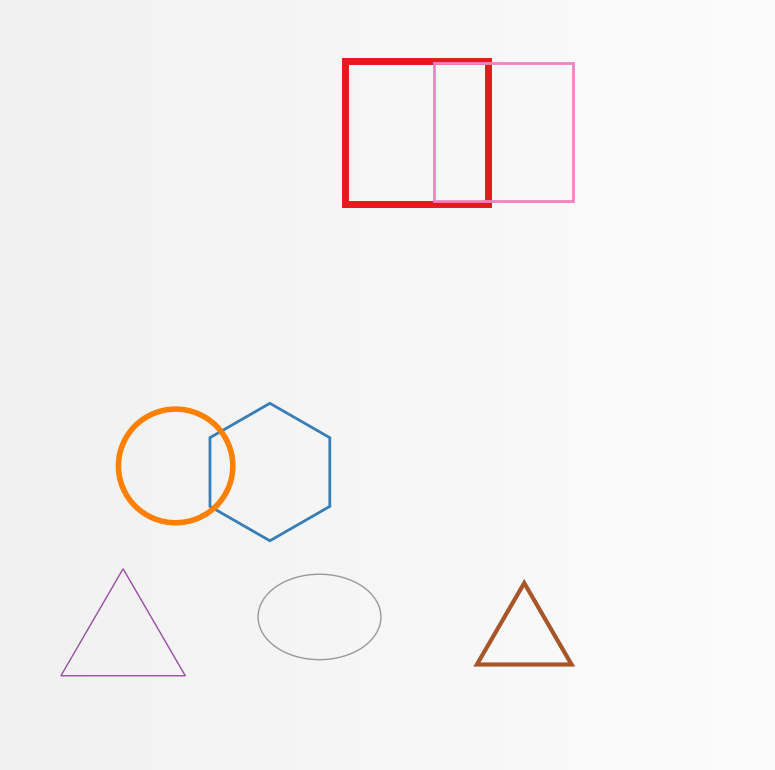[{"shape": "square", "thickness": 2.5, "radius": 0.46, "center": [0.537, 0.828]}, {"shape": "hexagon", "thickness": 1, "radius": 0.45, "center": [0.348, 0.387]}, {"shape": "triangle", "thickness": 0.5, "radius": 0.46, "center": [0.159, 0.169]}, {"shape": "circle", "thickness": 2, "radius": 0.37, "center": [0.227, 0.395]}, {"shape": "triangle", "thickness": 1.5, "radius": 0.35, "center": [0.676, 0.172]}, {"shape": "square", "thickness": 1, "radius": 0.45, "center": [0.65, 0.829]}, {"shape": "oval", "thickness": 0.5, "radius": 0.4, "center": [0.412, 0.199]}]